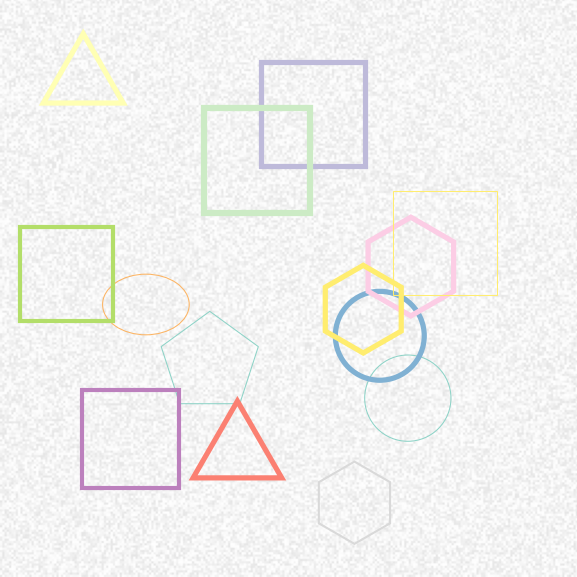[{"shape": "pentagon", "thickness": 0.5, "radius": 0.44, "center": [0.363, 0.372]}, {"shape": "circle", "thickness": 0.5, "radius": 0.37, "center": [0.706, 0.31]}, {"shape": "triangle", "thickness": 2.5, "radius": 0.4, "center": [0.144, 0.861]}, {"shape": "square", "thickness": 2.5, "radius": 0.45, "center": [0.542, 0.801]}, {"shape": "triangle", "thickness": 2.5, "radius": 0.44, "center": [0.411, 0.216]}, {"shape": "circle", "thickness": 2.5, "radius": 0.38, "center": [0.658, 0.418]}, {"shape": "oval", "thickness": 0.5, "radius": 0.38, "center": [0.253, 0.472]}, {"shape": "square", "thickness": 2, "radius": 0.41, "center": [0.115, 0.525]}, {"shape": "hexagon", "thickness": 2.5, "radius": 0.43, "center": [0.711, 0.538]}, {"shape": "hexagon", "thickness": 1, "radius": 0.36, "center": [0.614, 0.129]}, {"shape": "square", "thickness": 2, "radius": 0.42, "center": [0.226, 0.239]}, {"shape": "square", "thickness": 3, "radius": 0.46, "center": [0.445, 0.722]}, {"shape": "square", "thickness": 0.5, "radius": 0.45, "center": [0.771, 0.578]}, {"shape": "hexagon", "thickness": 2.5, "radius": 0.38, "center": [0.629, 0.464]}]